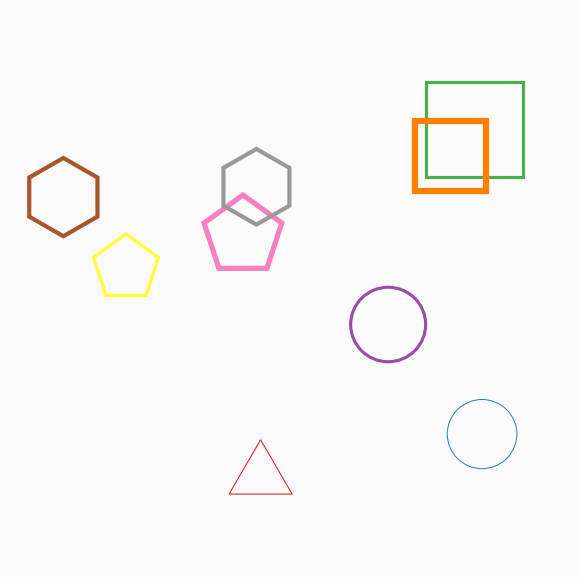[{"shape": "triangle", "thickness": 0.5, "radius": 0.31, "center": [0.448, 0.175]}, {"shape": "circle", "thickness": 0.5, "radius": 0.3, "center": [0.829, 0.247]}, {"shape": "square", "thickness": 1.5, "radius": 0.41, "center": [0.817, 0.775]}, {"shape": "circle", "thickness": 1.5, "radius": 0.32, "center": [0.668, 0.437]}, {"shape": "square", "thickness": 3, "radius": 0.3, "center": [0.775, 0.729]}, {"shape": "pentagon", "thickness": 1.5, "radius": 0.29, "center": [0.217, 0.535]}, {"shape": "hexagon", "thickness": 2, "radius": 0.34, "center": [0.109, 0.658]}, {"shape": "pentagon", "thickness": 2.5, "radius": 0.35, "center": [0.418, 0.591]}, {"shape": "hexagon", "thickness": 2, "radius": 0.33, "center": [0.441, 0.676]}]